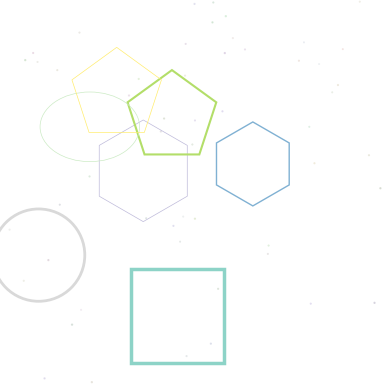[{"shape": "square", "thickness": 2.5, "radius": 0.61, "center": [0.461, 0.18]}, {"shape": "hexagon", "thickness": 0.5, "radius": 0.66, "center": [0.372, 0.556]}, {"shape": "hexagon", "thickness": 1, "radius": 0.55, "center": [0.657, 0.574]}, {"shape": "pentagon", "thickness": 1.5, "radius": 0.61, "center": [0.447, 0.697]}, {"shape": "circle", "thickness": 2, "radius": 0.6, "center": [0.1, 0.337]}, {"shape": "oval", "thickness": 0.5, "radius": 0.65, "center": [0.233, 0.671]}, {"shape": "pentagon", "thickness": 0.5, "radius": 0.61, "center": [0.303, 0.755]}]